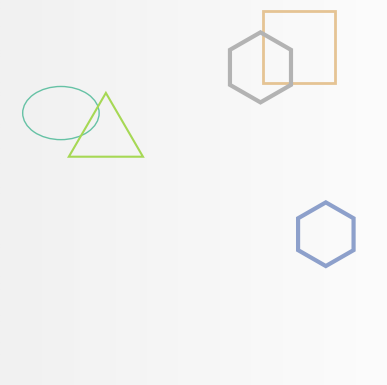[{"shape": "oval", "thickness": 1, "radius": 0.49, "center": [0.157, 0.706]}, {"shape": "hexagon", "thickness": 3, "radius": 0.41, "center": [0.841, 0.392]}, {"shape": "triangle", "thickness": 1.5, "radius": 0.55, "center": [0.273, 0.648]}, {"shape": "square", "thickness": 2, "radius": 0.46, "center": [0.772, 0.878]}, {"shape": "hexagon", "thickness": 3, "radius": 0.45, "center": [0.672, 0.825]}]